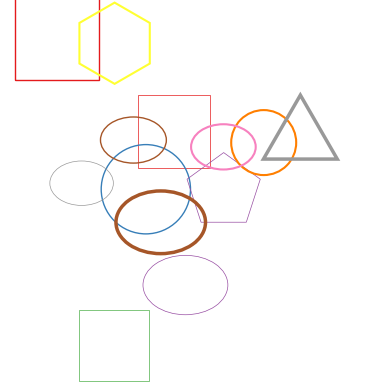[{"shape": "square", "thickness": 0.5, "radius": 0.47, "center": [0.452, 0.659]}, {"shape": "square", "thickness": 1, "radius": 0.54, "center": [0.148, 0.899]}, {"shape": "circle", "thickness": 1, "radius": 0.58, "center": [0.379, 0.508]}, {"shape": "square", "thickness": 0.5, "radius": 0.46, "center": [0.296, 0.102]}, {"shape": "oval", "thickness": 0.5, "radius": 0.55, "center": [0.482, 0.26]}, {"shape": "pentagon", "thickness": 0.5, "radius": 0.5, "center": [0.581, 0.504]}, {"shape": "circle", "thickness": 1.5, "radius": 0.42, "center": [0.685, 0.63]}, {"shape": "hexagon", "thickness": 1.5, "radius": 0.53, "center": [0.298, 0.888]}, {"shape": "oval", "thickness": 1, "radius": 0.43, "center": [0.347, 0.636]}, {"shape": "oval", "thickness": 2.5, "radius": 0.58, "center": [0.417, 0.423]}, {"shape": "oval", "thickness": 1.5, "radius": 0.42, "center": [0.58, 0.619]}, {"shape": "oval", "thickness": 0.5, "radius": 0.41, "center": [0.212, 0.524]}, {"shape": "triangle", "thickness": 2.5, "radius": 0.55, "center": [0.78, 0.642]}]